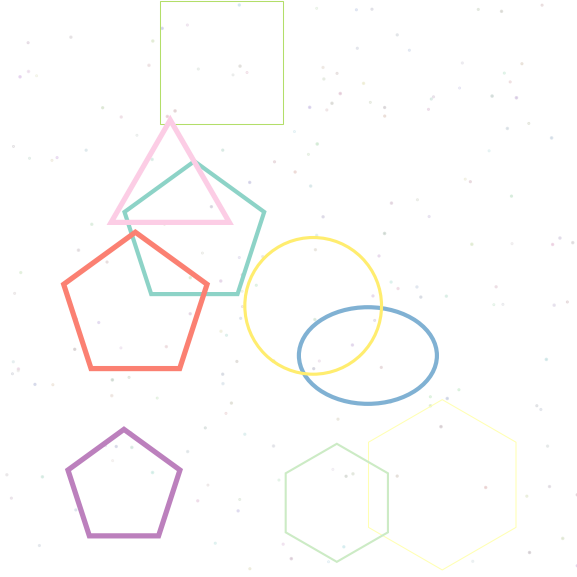[{"shape": "pentagon", "thickness": 2, "radius": 0.64, "center": [0.337, 0.593]}, {"shape": "hexagon", "thickness": 0.5, "radius": 0.74, "center": [0.766, 0.16]}, {"shape": "pentagon", "thickness": 2.5, "radius": 0.65, "center": [0.234, 0.467]}, {"shape": "oval", "thickness": 2, "radius": 0.6, "center": [0.637, 0.384]}, {"shape": "square", "thickness": 0.5, "radius": 0.53, "center": [0.384, 0.891]}, {"shape": "triangle", "thickness": 2.5, "radius": 0.59, "center": [0.295, 0.673]}, {"shape": "pentagon", "thickness": 2.5, "radius": 0.51, "center": [0.215, 0.154]}, {"shape": "hexagon", "thickness": 1, "radius": 0.51, "center": [0.583, 0.128]}, {"shape": "circle", "thickness": 1.5, "radius": 0.59, "center": [0.542, 0.47]}]